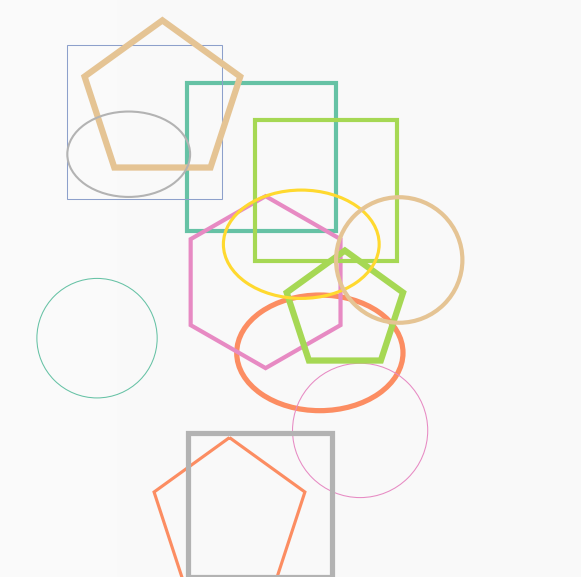[{"shape": "circle", "thickness": 0.5, "radius": 0.52, "center": [0.167, 0.414]}, {"shape": "square", "thickness": 2, "radius": 0.64, "center": [0.45, 0.727]}, {"shape": "pentagon", "thickness": 1.5, "radius": 0.68, "center": [0.395, 0.105]}, {"shape": "oval", "thickness": 2.5, "radius": 0.72, "center": [0.55, 0.388]}, {"shape": "square", "thickness": 0.5, "radius": 0.67, "center": [0.249, 0.788]}, {"shape": "hexagon", "thickness": 2, "radius": 0.74, "center": [0.457, 0.511]}, {"shape": "circle", "thickness": 0.5, "radius": 0.58, "center": [0.62, 0.254]}, {"shape": "pentagon", "thickness": 3, "radius": 0.53, "center": [0.593, 0.46]}, {"shape": "square", "thickness": 2, "radius": 0.61, "center": [0.561, 0.669]}, {"shape": "oval", "thickness": 1.5, "radius": 0.67, "center": [0.518, 0.576]}, {"shape": "pentagon", "thickness": 3, "radius": 0.7, "center": [0.279, 0.823]}, {"shape": "circle", "thickness": 2, "radius": 0.54, "center": [0.687, 0.549]}, {"shape": "oval", "thickness": 1, "radius": 0.53, "center": [0.221, 0.732]}, {"shape": "square", "thickness": 2.5, "radius": 0.62, "center": [0.447, 0.124]}]